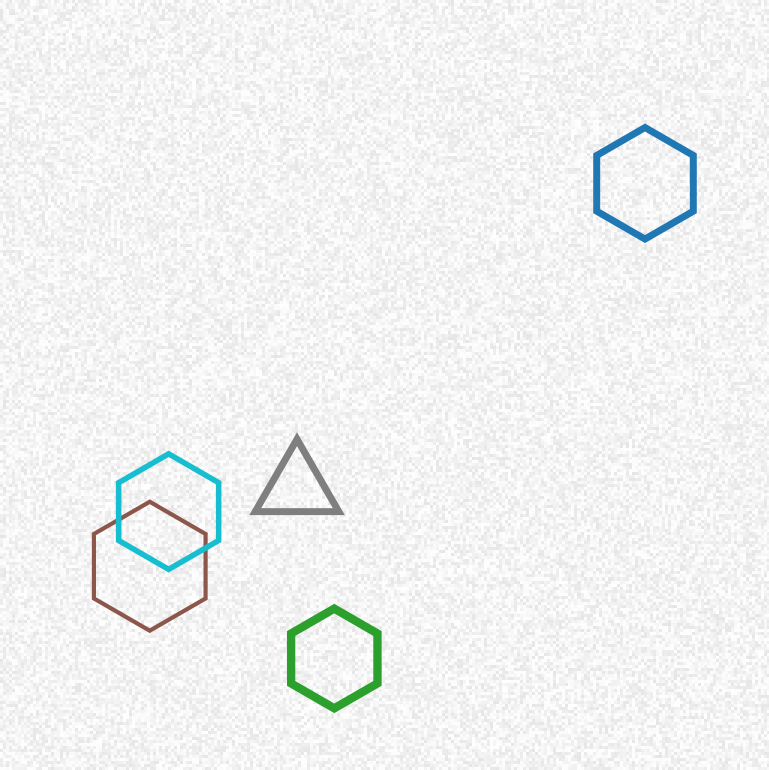[{"shape": "hexagon", "thickness": 2.5, "radius": 0.36, "center": [0.838, 0.762]}, {"shape": "hexagon", "thickness": 3, "radius": 0.32, "center": [0.434, 0.145]}, {"shape": "hexagon", "thickness": 1.5, "radius": 0.42, "center": [0.194, 0.265]}, {"shape": "triangle", "thickness": 2.5, "radius": 0.31, "center": [0.386, 0.367]}, {"shape": "hexagon", "thickness": 2, "radius": 0.38, "center": [0.219, 0.336]}]